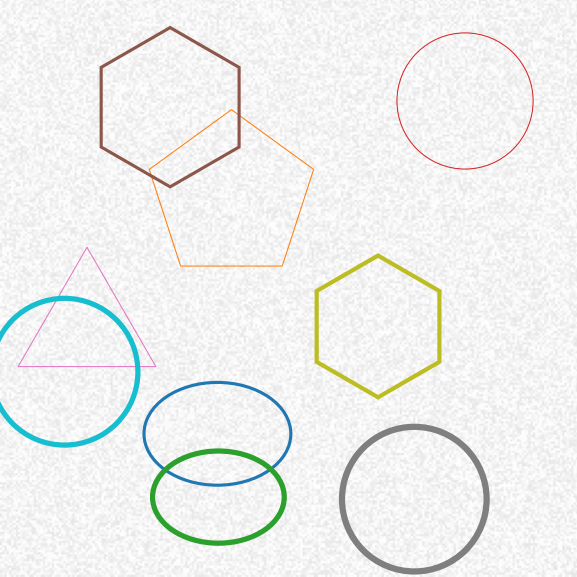[{"shape": "oval", "thickness": 1.5, "radius": 0.64, "center": [0.376, 0.248]}, {"shape": "pentagon", "thickness": 0.5, "radius": 0.75, "center": [0.401, 0.66]}, {"shape": "oval", "thickness": 2.5, "radius": 0.57, "center": [0.378, 0.138]}, {"shape": "circle", "thickness": 0.5, "radius": 0.59, "center": [0.805, 0.824]}, {"shape": "hexagon", "thickness": 1.5, "radius": 0.69, "center": [0.295, 0.814]}, {"shape": "triangle", "thickness": 0.5, "radius": 0.69, "center": [0.151, 0.433]}, {"shape": "circle", "thickness": 3, "radius": 0.63, "center": [0.717, 0.135]}, {"shape": "hexagon", "thickness": 2, "radius": 0.61, "center": [0.655, 0.434]}, {"shape": "circle", "thickness": 2.5, "radius": 0.64, "center": [0.112, 0.355]}]